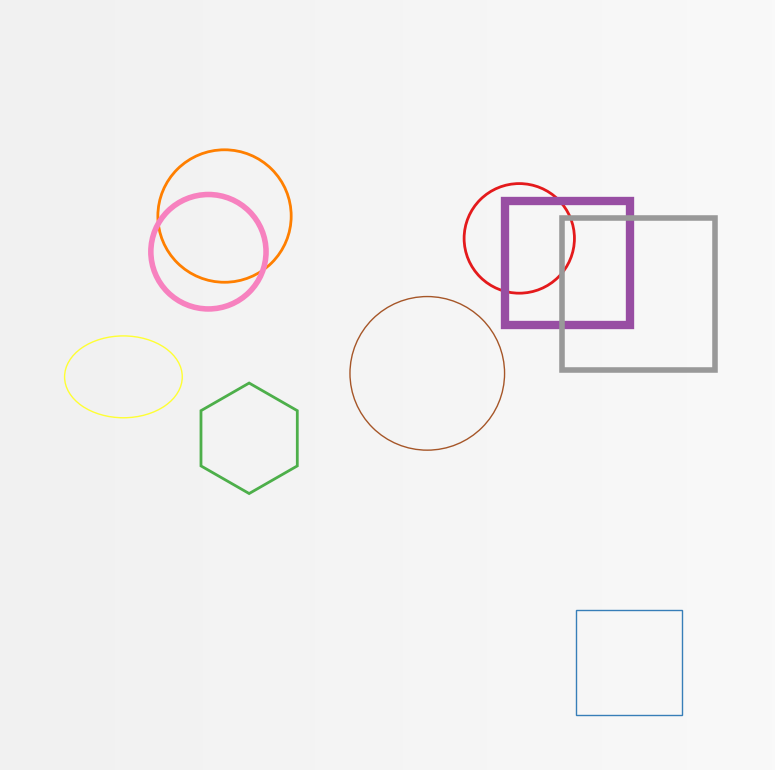[{"shape": "circle", "thickness": 1, "radius": 0.36, "center": [0.67, 0.69]}, {"shape": "square", "thickness": 0.5, "radius": 0.34, "center": [0.811, 0.139]}, {"shape": "hexagon", "thickness": 1, "radius": 0.36, "center": [0.321, 0.431]}, {"shape": "square", "thickness": 3, "radius": 0.4, "center": [0.732, 0.659]}, {"shape": "circle", "thickness": 1, "radius": 0.43, "center": [0.29, 0.719]}, {"shape": "oval", "thickness": 0.5, "radius": 0.38, "center": [0.159, 0.511]}, {"shape": "circle", "thickness": 0.5, "radius": 0.5, "center": [0.551, 0.515]}, {"shape": "circle", "thickness": 2, "radius": 0.37, "center": [0.269, 0.673]}, {"shape": "square", "thickness": 2, "radius": 0.49, "center": [0.824, 0.618]}]